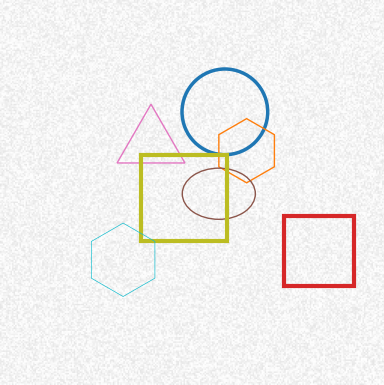[{"shape": "circle", "thickness": 2.5, "radius": 0.56, "center": [0.584, 0.709]}, {"shape": "hexagon", "thickness": 1, "radius": 0.42, "center": [0.641, 0.608]}, {"shape": "square", "thickness": 3, "radius": 0.45, "center": [0.829, 0.348]}, {"shape": "oval", "thickness": 1, "radius": 0.47, "center": [0.568, 0.497]}, {"shape": "triangle", "thickness": 1, "radius": 0.51, "center": [0.392, 0.628]}, {"shape": "square", "thickness": 3, "radius": 0.56, "center": [0.477, 0.485]}, {"shape": "hexagon", "thickness": 0.5, "radius": 0.48, "center": [0.32, 0.325]}]